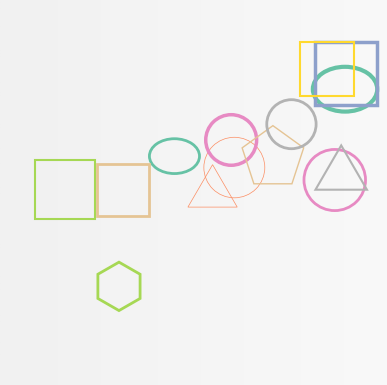[{"shape": "oval", "thickness": 3, "radius": 0.42, "center": [0.89, 0.768]}, {"shape": "oval", "thickness": 2, "radius": 0.32, "center": [0.45, 0.594]}, {"shape": "triangle", "thickness": 0.5, "radius": 0.37, "center": [0.549, 0.499]}, {"shape": "circle", "thickness": 0.5, "radius": 0.39, "center": [0.605, 0.565]}, {"shape": "square", "thickness": 2.5, "radius": 0.41, "center": [0.893, 0.809]}, {"shape": "circle", "thickness": 2.5, "radius": 0.33, "center": [0.597, 0.636]}, {"shape": "circle", "thickness": 2, "radius": 0.4, "center": [0.864, 0.532]}, {"shape": "square", "thickness": 1.5, "radius": 0.39, "center": [0.168, 0.507]}, {"shape": "hexagon", "thickness": 2, "radius": 0.31, "center": [0.307, 0.256]}, {"shape": "square", "thickness": 1.5, "radius": 0.35, "center": [0.843, 0.821]}, {"shape": "pentagon", "thickness": 1, "radius": 0.42, "center": [0.704, 0.59]}, {"shape": "square", "thickness": 2, "radius": 0.34, "center": [0.318, 0.506]}, {"shape": "circle", "thickness": 2, "radius": 0.32, "center": [0.752, 0.677]}, {"shape": "triangle", "thickness": 1.5, "radius": 0.38, "center": [0.881, 0.546]}]